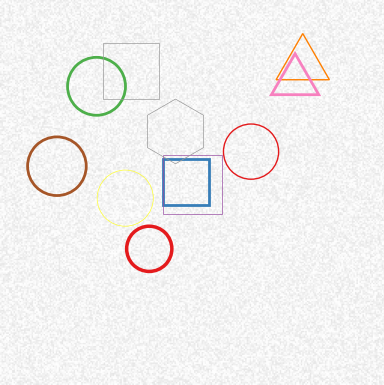[{"shape": "circle", "thickness": 1, "radius": 0.36, "center": [0.652, 0.606]}, {"shape": "circle", "thickness": 2.5, "radius": 0.29, "center": [0.388, 0.354]}, {"shape": "square", "thickness": 2, "radius": 0.3, "center": [0.483, 0.527]}, {"shape": "circle", "thickness": 2, "radius": 0.38, "center": [0.251, 0.776]}, {"shape": "square", "thickness": 0.5, "radius": 0.38, "center": [0.5, 0.521]}, {"shape": "triangle", "thickness": 1, "radius": 0.4, "center": [0.786, 0.833]}, {"shape": "circle", "thickness": 0.5, "radius": 0.36, "center": [0.325, 0.485]}, {"shape": "circle", "thickness": 2, "radius": 0.38, "center": [0.148, 0.568]}, {"shape": "triangle", "thickness": 2, "radius": 0.36, "center": [0.766, 0.79]}, {"shape": "square", "thickness": 0.5, "radius": 0.36, "center": [0.34, 0.816]}, {"shape": "hexagon", "thickness": 0.5, "radius": 0.42, "center": [0.456, 0.659]}]